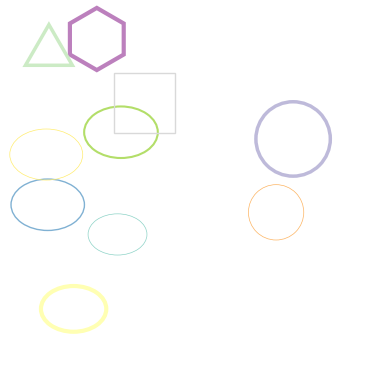[{"shape": "oval", "thickness": 0.5, "radius": 0.38, "center": [0.305, 0.391]}, {"shape": "oval", "thickness": 3, "radius": 0.42, "center": [0.191, 0.198]}, {"shape": "circle", "thickness": 2.5, "radius": 0.48, "center": [0.761, 0.639]}, {"shape": "oval", "thickness": 1, "radius": 0.48, "center": [0.124, 0.468]}, {"shape": "circle", "thickness": 0.5, "radius": 0.36, "center": [0.717, 0.448]}, {"shape": "oval", "thickness": 1.5, "radius": 0.48, "center": [0.314, 0.657]}, {"shape": "square", "thickness": 1, "radius": 0.39, "center": [0.375, 0.732]}, {"shape": "hexagon", "thickness": 3, "radius": 0.4, "center": [0.251, 0.899]}, {"shape": "triangle", "thickness": 2.5, "radius": 0.35, "center": [0.127, 0.866]}, {"shape": "oval", "thickness": 0.5, "radius": 0.47, "center": [0.12, 0.599]}]